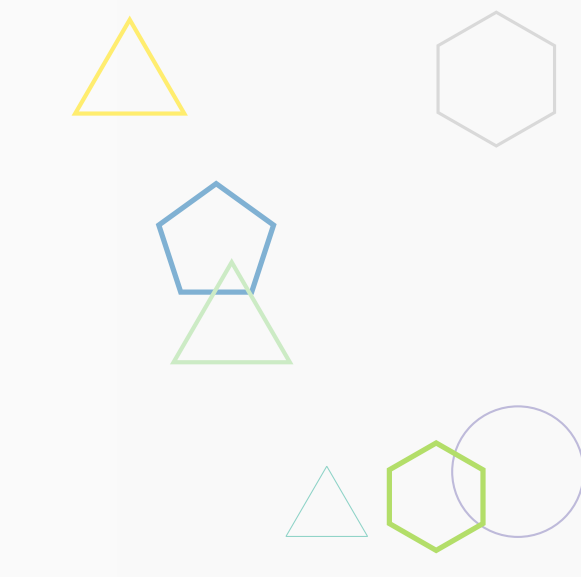[{"shape": "triangle", "thickness": 0.5, "radius": 0.41, "center": [0.562, 0.111]}, {"shape": "circle", "thickness": 1, "radius": 0.57, "center": [0.891, 0.182]}, {"shape": "pentagon", "thickness": 2.5, "radius": 0.52, "center": [0.372, 0.577]}, {"shape": "hexagon", "thickness": 2.5, "radius": 0.47, "center": [0.75, 0.139]}, {"shape": "hexagon", "thickness": 1.5, "radius": 0.58, "center": [0.854, 0.862]}, {"shape": "triangle", "thickness": 2, "radius": 0.58, "center": [0.399, 0.43]}, {"shape": "triangle", "thickness": 2, "radius": 0.54, "center": [0.223, 0.857]}]